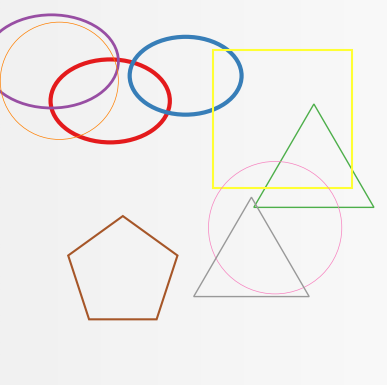[{"shape": "oval", "thickness": 3, "radius": 0.77, "center": [0.284, 0.738]}, {"shape": "oval", "thickness": 3, "radius": 0.72, "center": [0.479, 0.803]}, {"shape": "triangle", "thickness": 1, "radius": 0.89, "center": [0.81, 0.551]}, {"shape": "oval", "thickness": 2, "radius": 0.86, "center": [0.133, 0.84]}, {"shape": "circle", "thickness": 0.5, "radius": 0.76, "center": [0.153, 0.79]}, {"shape": "square", "thickness": 1.5, "radius": 0.9, "center": [0.73, 0.692]}, {"shape": "pentagon", "thickness": 1.5, "radius": 0.74, "center": [0.317, 0.291]}, {"shape": "circle", "thickness": 0.5, "radius": 0.86, "center": [0.71, 0.409]}, {"shape": "triangle", "thickness": 1, "radius": 0.86, "center": [0.649, 0.316]}]